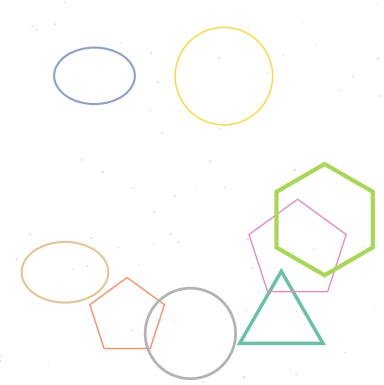[{"shape": "triangle", "thickness": 2.5, "radius": 0.62, "center": [0.731, 0.171]}, {"shape": "pentagon", "thickness": 1, "radius": 0.51, "center": [0.33, 0.177]}, {"shape": "oval", "thickness": 1.5, "radius": 0.52, "center": [0.245, 0.803]}, {"shape": "pentagon", "thickness": 1, "radius": 0.66, "center": [0.773, 0.35]}, {"shape": "hexagon", "thickness": 3, "radius": 0.72, "center": [0.843, 0.43]}, {"shape": "circle", "thickness": 1, "radius": 0.63, "center": [0.581, 0.802]}, {"shape": "oval", "thickness": 1.5, "radius": 0.56, "center": [0.169, 0.293]}, {"shape": "circle", "thickness": 2, "radius": 0.59, "center": [0.495, 0.134]}]